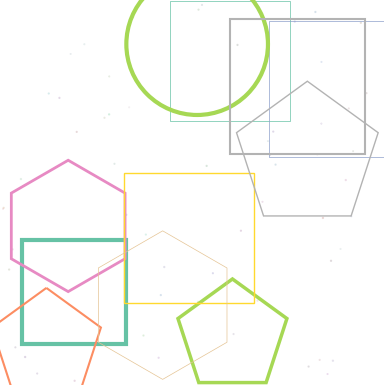[{"shape": "square", "thickness": 3, "radius": 0.68, "center": [0.193, 0.241]}, {"shape": "square", "thickness": 0.5, "radius": 0.78, "center": [0.596, 0.843]}, {"shape": "pentagon", "thickness": 1.5, "radius": 0.74, "center": [0.121, 0.103]}, {"shape": "square", "thickness": 0.5, "radius": 0.89, "center": [0.877, 0.769]}, {"shape": "hexagon", "thickness": 2, "radius": 0.85, "center": [0.177, 0.413]}, {"shape": "circle", "thickness": 3, "radius": 0.92, "center": [0.512, 0.885]}, {"shape": "pentagon", "thickness": 2.5, "radius": 0.74, "center": [0.604, 0.127]}, {"shape": "square", "thickness": 1, "radius": 0.85, "center": [0.491, 0.382]}, {"shape": "hexagon", "thickness": 0.5, "radius": 0.96, "center": [0.423, 0.208]}, {"shape": "pentagon", "thickness": 1, "radius": 0.97, "center": [0.798, 0.596]}, {"shape": "square", "thickness": 1.5, "radius": 0.87, "center": [0.773, 0.776]}]